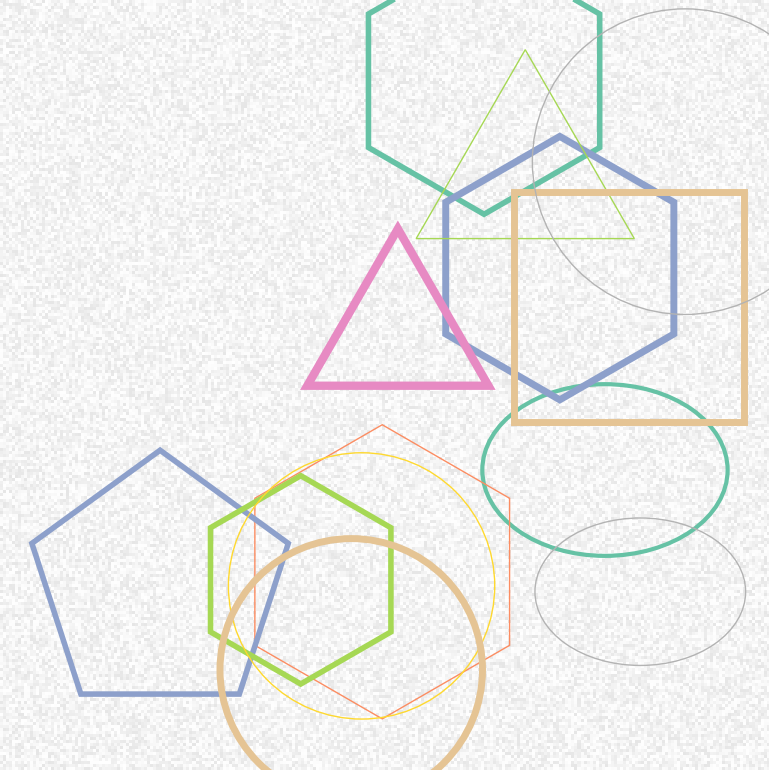[{"shape": "oval", "thickness": 1.5, "radius": 0.8, "center": [0.786, 0.39]}, {"shape": "hexagon", "thickness": 2, "radius": 0.87, "center": [0.629, 0.895]}, {"shape": "hexagon", "thickness": 0.5, "radius": 0.95, "center": [0.496, 0.257]}, {"shape": "pentagon", "thickness": 2, "radius": 0.88, "center": [0.208, 0.24]}, {"shape": "hexagon", "thickness": 2.5, "radius": 0.86, "center": [0.727, 0.652]}, {"shape": "triangle", "thickness": 3, "radius": 0.68, "center": [0.517, 0.567]}, {"shape": "triangle", "thickness": 0.5, "radius": 0.82, "center": [0.682, 0.772]}, {"shape": "hexagon", "thickness": 2, "radius": 0.68, "center": [0.391, 0.247]}, {"shape": "circle", "thickness": 0.5, "radius": 0.86, "center": [0.47, 0.239]}, {"shape": "square", "thickness": 2.5, "radius": 0.75, "center": [0.817, 0.601]}, {"shape": "circle", "thickness": 2.5, "radius": 0.85, "center": [0.456, 0.13]}, {"shape": "oval", "thickness": 0.5, "radius": 0.68, "center": [0.832, 0.232]}, {"shape": "circle", "thickness": 0.5, "radius": 0.99, "center": [0.89, 0.79]}]